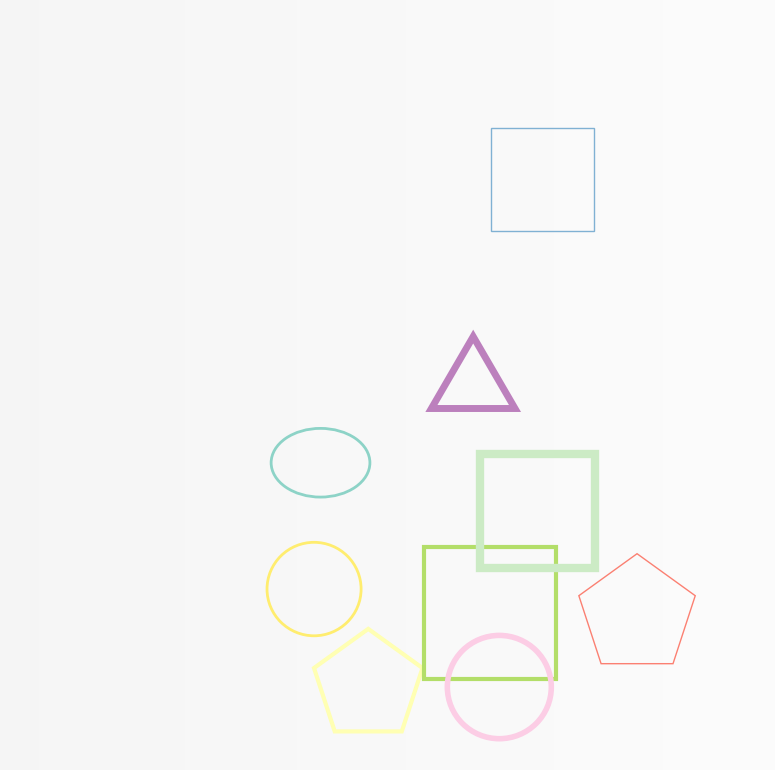[{"shape": "oval", "thickness": 1, "radius": 0.32, "center": [0.414, 0.399]}, {"shape": "pentagon", "thickness": 1.5, "radius": 0.37, "center": [0.475, 0.11]}, {"shape": "pentagon", "thickness": 0.5, "radius": 0.39, "center": [0.822, 0.202]}, {"shape": "square", "thickness": 0.5, "radius": 0.33, "center": [0.7, 0.767]}, {"shape": "square", "thickness": 1.5, "radius": 0.43, "center": [0.632, 0.204]}, {"shape": "circle", "thickness": 2, "radius": 0.34, "center": [0.644, 0.108]}, {"shape": "triangle", "thickness": 2.5, "radius": 0.31, "center": [0.611, 0.501]}, {"shape": "square", "thickness": 3, "radius": 0.37, "center": [0.694, 0.337]}, {"shape": "circle", "thickness": 1, "radius": 0.3, "center": [0.405, 0.235]}]